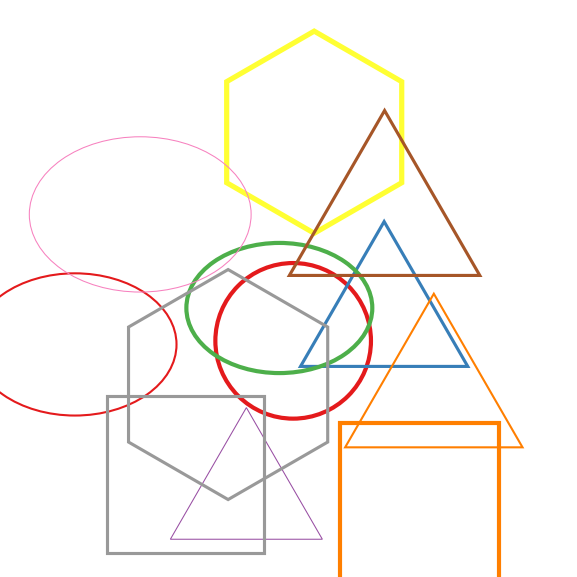[{"shape": "oval", "thickness": 1, "radius": 0.88, "center": [0.13, 0.403]}, {"shape": "circle", "thickness": 2, "radius": 0.67, "center": [0.508, 0.409]}, {"shape": "triangle", "thickness": 1.5, "radius": 0.84, "center": [0.665, 0.448]}, {"shape": "oval", "thickness": 2, "radius": 0.8, "center": [0.484, 0.466]}, {"shape": "triangle", "thickness": 0.5, "radius": 0.76, "center": [0.427, 0.141]}, {"shape": "square", "thickness": 2, "radius": 0.69, "center": [0.726, 0.128]}, {"shape": "triangle", "thickness": 1, "radius": 0.89, "center": [0.751, 0.313]}, {"shape": "hexagon", "thickness": 2.5, "radius": 0.88, "center": [0.544, 0.77]}, {"shape": "triangle", "thickness": 1.5, "radius": 0.95, "center": [0.666, 0.617]}, {"shape": "oval", "thickness": 0.5, "radius": 0.96, "center": [0.243, 0.628]}, {"shape": "hexagon", "thickness": 1.5, "radius": 1.0, "center": [0.395, 0.333]}, {"shape": "square", "thickness": 1.5, "radius": 0.68, "center": [0.321, 0.177]}]